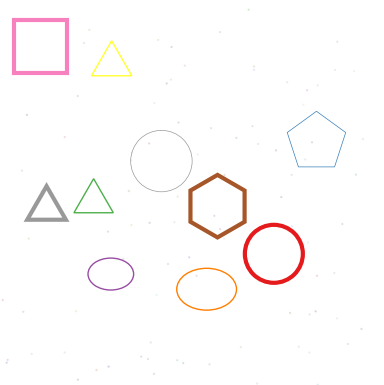[{"shape": "circle", "thickness": 3, "radius": 0.38, "center": [0.711, 0.341]}, {"shape": "pentagon", "thickness": 0.5, "radius": 0.4, "center": [0.822, 0.631]}, {"shape": "triangle", "thickness": 1, "radius": 0.3, "center": [0.243, 0.477]}, {"shape": "oval", "thickness": 1, "radius": 0.3, "center": [0.288, 0.288]}, {"shape": "oval", "thickness": 1, "radius": 0.39, "center": [0.537, 0.249]}, {"shape": "triangle", "thickness": 1, "radius": 0.3, "center": [0.29, 0.833]}, {"shape": "hexagon", "thickness": 3, "radius": 0.41, "center": [0.565, 0.465]}, {"shape": "square", "thickness": 3, "radius": 0.35, "center": [0.106, 0.879]}, {"shape": "triangle", "thickness": 3, "radius": 0.29, "center": [0.121, 0.458]}, {"shape": "circle", "thickness": 0.5, "radius": 0.4, "center": [0.419, 0.582]}]